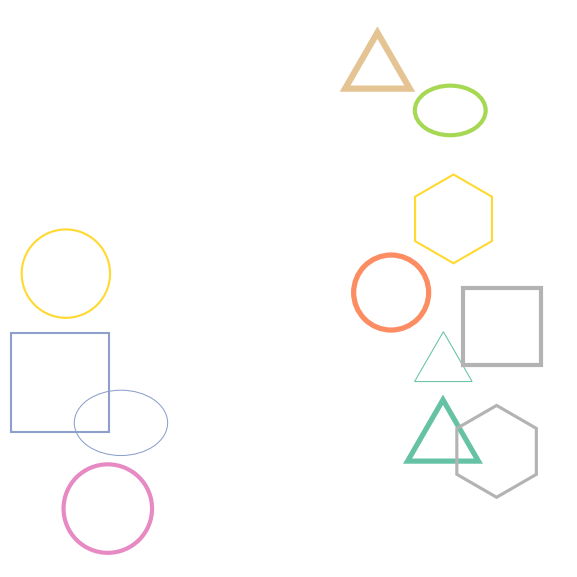[{"shape": "triangle", "thickness": 0.5, "radius": 0.29, "center": [0.768, 0.367]}, {"shape": "triangle", "thickness": 2.5, "radius": 0.35, "center": [0.767, 0.236]}, {"shape": "circle", "thickness": 2.5, "radius": 0.32, "center": [0.677, 0.493]}, {"shape": "oval", "thickness": 0.5, "radius": 0.4, "center": [0.209, 0.267]}, {"shape": "square", "thickness": 1, "radius": 0.43, "center": [0.104, 0.337]}, {"shape": "circle", "thickness": 2, "radius": 0.38, "center": [0.187, 0.118]}, {"shape": "oval", "thickness": 2, "radius": 0.31, "center": [0.78, 0.808]}, {"shape": "circle", "thickness": 1, "radius": 0.38, "center": [0.114, 0.525]}, {"shape": "hexagon", "thickness": 1, "radius": 0.38, "center": [0.785, 0.62]}, {"shape": "triangle", "thickness": 3, "radius": 0.32, "center": [0.654, 0.878]}, {"shape": "square", "thickness": 2, "radius": 0.34, "center": [0.869, 0.434]}, {"shape": "hexagon", "thickness": 1.5, "radius": 0.4, "center": [0.86, 0.218]}]